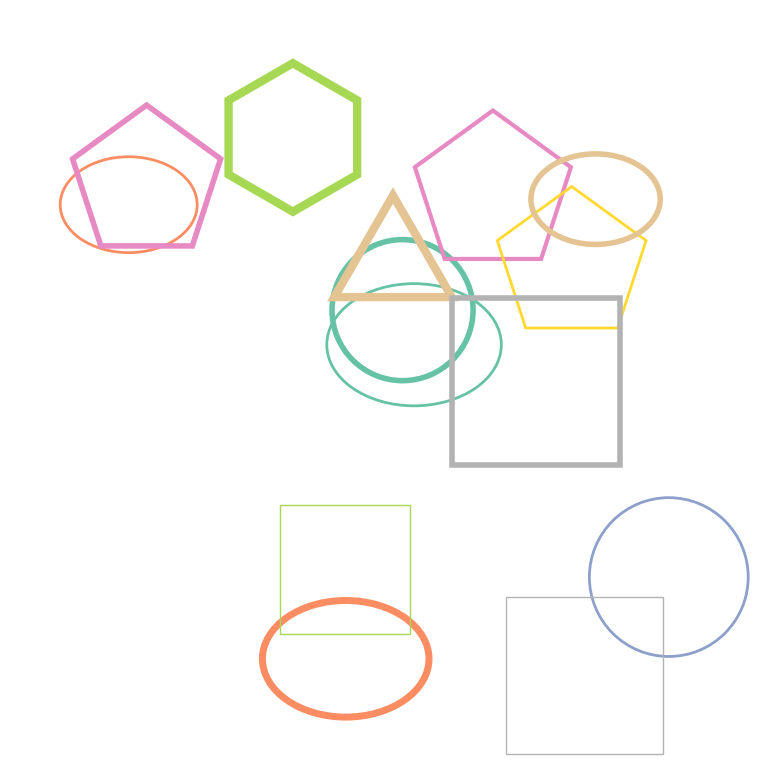[{"shape": "circle", "thickness": 2, "radius": 0.46, "center": [0.523, 0.597]}, {"shape": "oval", "thickness": 1, "radius": 0.57, "center": [0.538, 0.552]}, {"shape": "oval", "thickness": 1, "radius": 0.44, "center": [0.167, 0.734]}, {"shape": "oval", "thickness": 2.5, "radius": 0.54, "center": [0.449, 0.144]}, {"shape": "circle", "thickness": 1, "radius": 0.52, "center": [0.869, 0.251]}, {"shape": "pentagon", "thickness": 1.5, "radius": 0.53, "center": [0.64, 0.75]}, {"shape": "pentagon", "thickness": 2, "radius": 0.51, "center": [0.19, 0.762]}, {"shape": "hexagon", "thickness": 3, "radius": 0.48, "center": [0.38, 0.821]}, {"shape": "square", "thickness": 0.5, "radius": 0.42, "center": [0.448, 0.261]}, {"shape": "pentagon", "thickness": 1, "radius": 0.51, "center": [0.742, 0.656]}, {"shape": "triangle", "thickness": 3, "radius": 0.44, "center": [0.51, 0.658]}, {"shape": "oval", "thickness": 2, "radius": 0.42, "center": [0.773, 0.741]}, {"shape": "square", "thickness": 0.5, "radius": 0.51, "center": [0.759, 0.123]}, {"shape": "square", "thickness": 2, "radius": 0.54, "center": [0.696, 0.505]}]